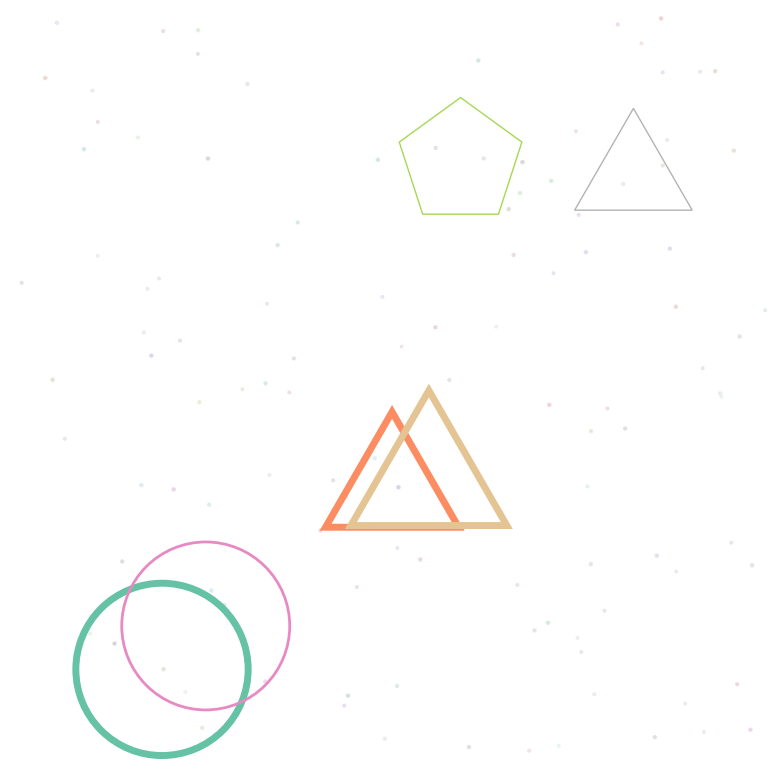[{"shape": "circle", "thickness": 2.5, "radius": 0.56, "center": [0.21, 0.131]}, {"shape": "triangle", "thickness": 2.5, "radius": 0.5, "center": [0.509, 0.365]}, {"shape": "circle", "thickness": 1, "radius": 0.55, "center": [0.267, 0.187]}, {"shape": "pentagon", "thickness": 0.5, "radius": 0.42, "center": [0.598, 0.79]}, {"shape": "triangle", "thickness": 2.5, "radius": 0.58, "center": [0.557, 0.376]}, {"shape": "triangle", "thickness": 0.5, "radius": 0.44, "center": [0.823, 0.771]}]